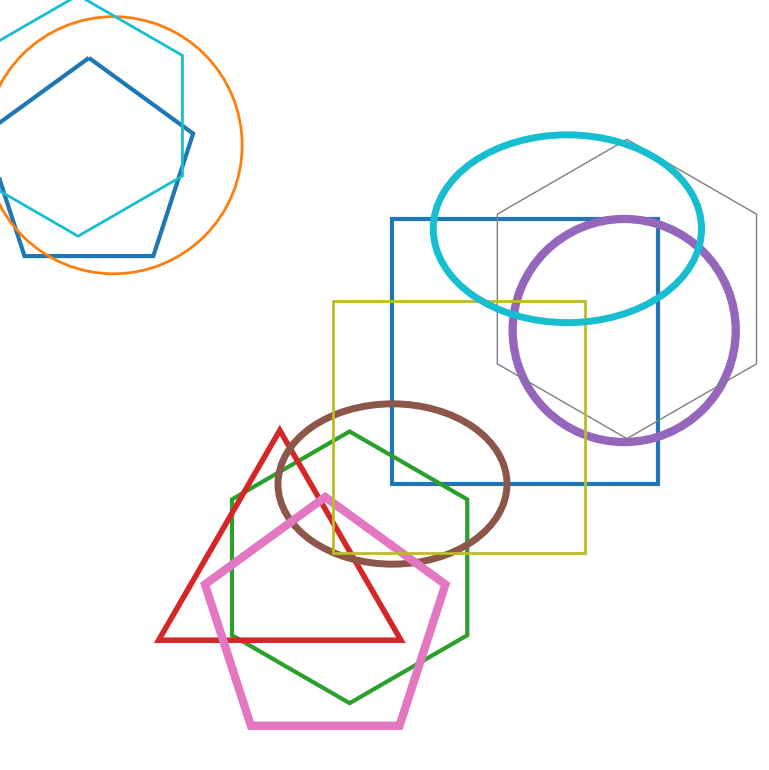[{"shape": "square", "thickness": 1.5, "radius": 0.86, "center": [0.682, 0.544]}, {"shape": "pentagon", "thickness": 1.5, "radius": 0.71, "center": [0.115, 0.783]}, {"shape": "circle", "thickness": 1, "radius": 0.83, "center": [0.148, 0.811]}, {"shape": "hexagon", "thickness": 1.5, "radius": 0.88, "center": [0.454, 0.263]}, {"shape": "triangle", "thickness": 2, "radius": 0.91, "center": [0.363, 0.259]}, {"shape": "circle", "thickness": 3, "radius": 0.72, "center": [0.811, 0.571]}, {"shape": "oval", "thickness": 2.5, "radius": 0.74, "center": [0.51, 0.371]}, {"shape": "pentagon", "thickness": 3, "radius": 0.82, "center": [0.422, 0.19]}, {"shape": "hexagon", "thickness": 0.5, "radius": 0.97, "center": [0.814, 0.625]}, {"shape": "square", "thickness": 1, "radius": 0.82, "center": [0.596, 0.446]}, {"shape": "oval", "thickness": 2.5, "radius": 0.87, "center": [0.737, 0.703]}, {"shape": "hexagon", "thickness": 1, "radius": 0.78, "center": [0.101, 0.85]}]